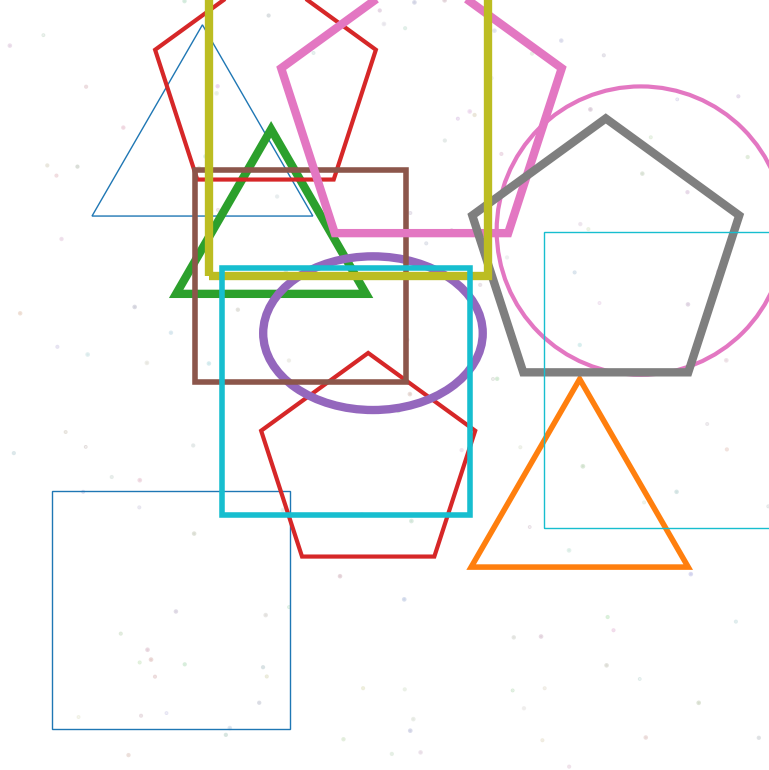[{"shape": "triangle", "thickness": 0.5, "radius": 0.83, "center": [0.263, 0.802]}, {"shape": "square", "thickness": 0.5, "radius": 0.77, "center": [0.222, 0.208]}, {"shape": "triangle", "thickness": 2, "radius": 0.81, "center": [0.753, 0.345]}, {"shape": "triangle", "thickness": 3, "radius": 0.71, "center": [0.352, 0.69]}, {"shape": "pentagon", "thickness": 1.5, "radius": 0.75, "center": [0.345, 0.889]}, {"shape": "pentagon", "thickness": 1.5, "radius": 0.73, "center": [0.478, 0.395]}, {"shape": "oval", "thickness": 3, "radius": 0.71, "center": [0.484, 0.567]}, {"shape": "square", "thickness": 2, "radius": 0.69, "center": [0.39, 0.641]}, {"shape": "pentagon", "thickness": 3, "radius": 0.96, "center": [0.547, 0.852]}, {"shape": "circle", "thickness": 1.5, "radius": 0.94, "center": [0.832, 0.701]}, {"shape": "pentagon", "thickness": 3, "radius": 0.91, "center": [0.787, 0.664]}, {"shape": "square", "thickness": 3, "radius": 0.91, "center": [0.453, 0.823]}, {"shape": "square", "thickness": 0.5, "radius": 0.96, "center": [0.899, 0.506]}, {"shape": "square", "thickness": 2, "radius": 0.8, "center": [0.45, 0.492]}]